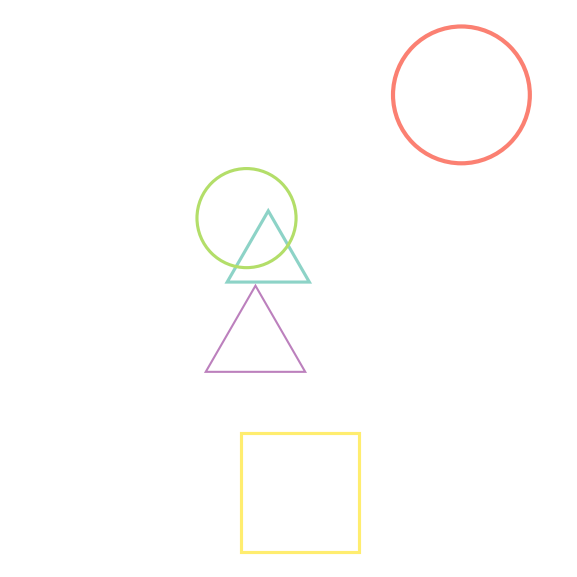[{"shape": "triangle", "thickness": 1.5, "radius": 0.41, "center": [0.465, 0.552]}, {"shape": "circle", "thickness": 2, "radius": 0.59, "center": [0.799, 0.835]}, {"shape": "circle", "thickness": 1.5, "radius": 0.43, "center": [0.427, 0.621]}, {"shape": "triangle", "thickness": 1, "radius": 0.5, "center": [0.442, 0.405]}, {"shape": "square", "thickness": 1.5, "radius": 0.51, "center": [0.52, 0.146]}]